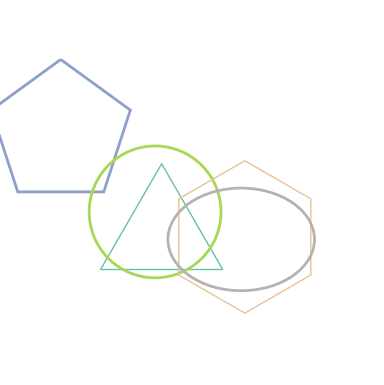[{"shape": "triangle", "thickness": 1, "radius": 0.92, "center": [0.42, 0.392]}, {"shape": "pentagon", "thickness": 2, "radius": 0.95, "center": [0.158, 0.655]}, {"shape": "circle", "thickness": 2, "radius": 0.86, "center": [0.403, 0.45]}, {"shape": "hexagon", "thickness": 1, "radius": 0.99, "center": [0.636, 0.385]}, {"shape": "oval", "thickness": 2, "radius": 0.95, "center": [0.626, 0.378]}]